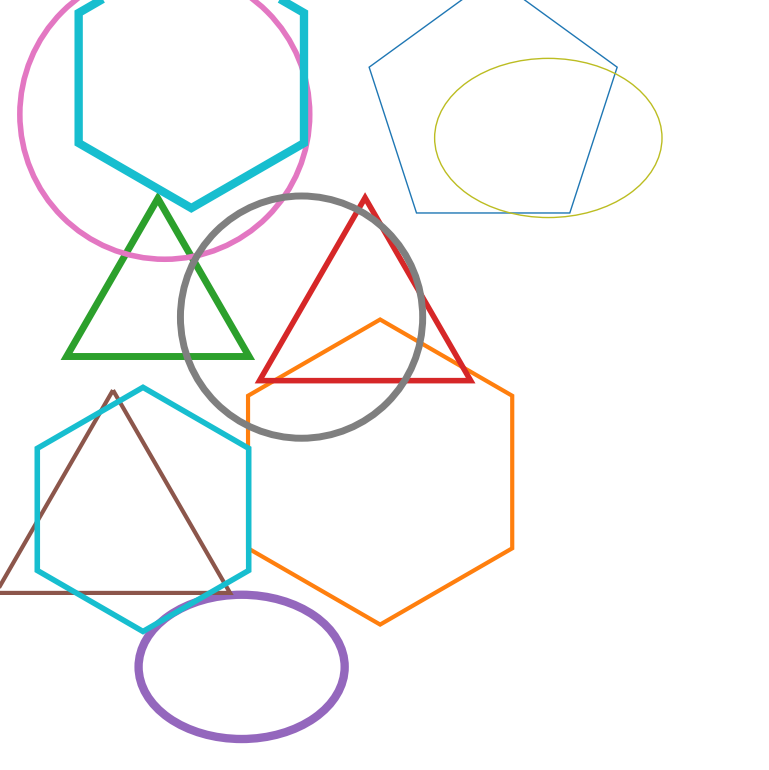[{"shape": "pentagon", "thickness": 0.5, "radius": 0.85, "center": [0.64, 0.86]}, {"shape": "hexagon", "thickness": 1.5, "radius": 0.99, "center": [0.494, 0.387]}, {"shape": "triangle", "thickness": 2.5, "radius": 0.68, "center": [0.205, 0.605]}, {"shape": "triangle", "thickness": 2, "radius": 0.79, "center": [0.474, 0.585]}, {"shape": "oval", "thickness": 3, "radius": 0.67, "center": [0.314, 0.134]}, {"shape": "triangle", "thickness": 1.5, "radius": 0.88, "center": [0.147, 0.318]}, {"shape": "circle", "thickness": 2, "radius": 0.94, "center": [0.214, 0.852]}, {"shape": "circle", "thickness": 2.5, "radius": 0.79, "center": [0.392, 0.588]}, {"shape": "oval", "thickness": 0.5, "radius": 0.74, "center": [0.712, 0.821]}, {"shape": "hexagon", "thickness": 3, "radius": 0.84, "center": [0.248, 0.899]}, {"shape": "hexagon", "thickness": 2, "radius": 0.79, "center": [0.186, 0.338]}]